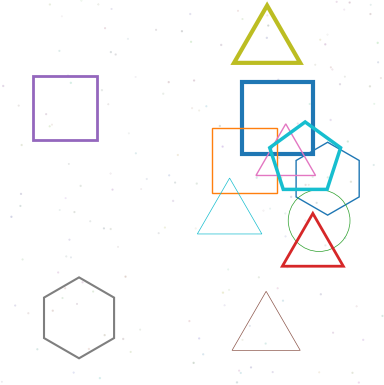[{"shape": "square", "thickness": 3, "radius": 0.46, "center": [0.721, 0.694]}, {"shape": "hexagon", "thickness": 1, "radius": 0.47, "center": [0.851, 0.536]}, {"shape": "square", "thickness": 1, "radius": 0.42, "center": [0.635, 0.583]}, {"shape": "circle", "thickness": 0.5, "radius": 0.4, "center": [0.829, 0.427]}, {"shape": "triangle", "thickness": 2, "radius": 0.46, "center": [0.813, 0.354]}, {"shape": "square", "thickness": 2, "radius": 0.42, "center": [0.168, 0.72]}, {"shape": "triangle", "thickness": 0.5, "radius": 0.51, "center": [0.691, 0.141]}, {"shape": "triangle", "thickness": 1, "radius": 0.45, "center": [0.742, 0.589]}, {"shape": "hexagon", "thickness": 1.5, "radius": 0.53, "center": [0.205, 0.174]}, {"shape": "triangle", "thickness": 3, "radius": 0.5, "center": [0.694, 0.886]}, {"shape": "pentagon", "thickness": 2.5, "radius": 0.48, "center": [0.793, 0.586]}, {"shape": "triangle", "thickness": 0.5, "radius": 0.48, "center": [0.596, 0.441]}]